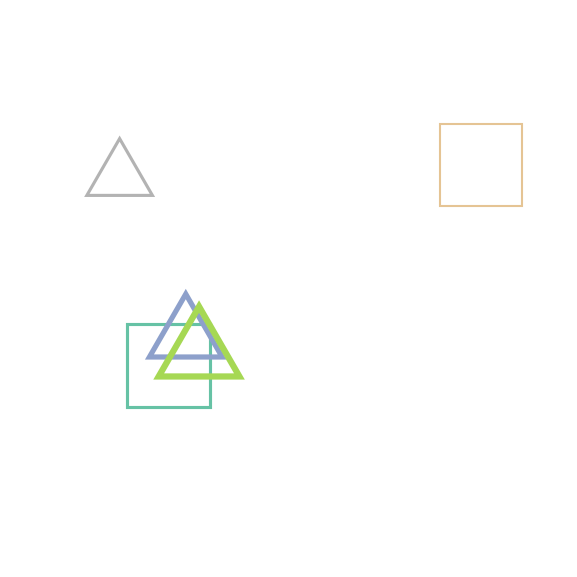[{"shape": "square", "thickness": 1.5, "radius": 0.36, "center": [0.291, 0.366]}, {"shape": "triangle", "thickness": 2.5, "radius": 0.36, "center": [0.322, 0.417]}, {"shape": "triangle", "thickness": 3, "radius": 0.4, "center": [0.345, 0.388]}, {"shape": "square", "thickness": 1, "radius": 0.36, "center": [0.833, 0.713]}, {"shape": "triangle", "thickness": 1.5, "radius": 0.33, "center": [0.207, 0.694]}]